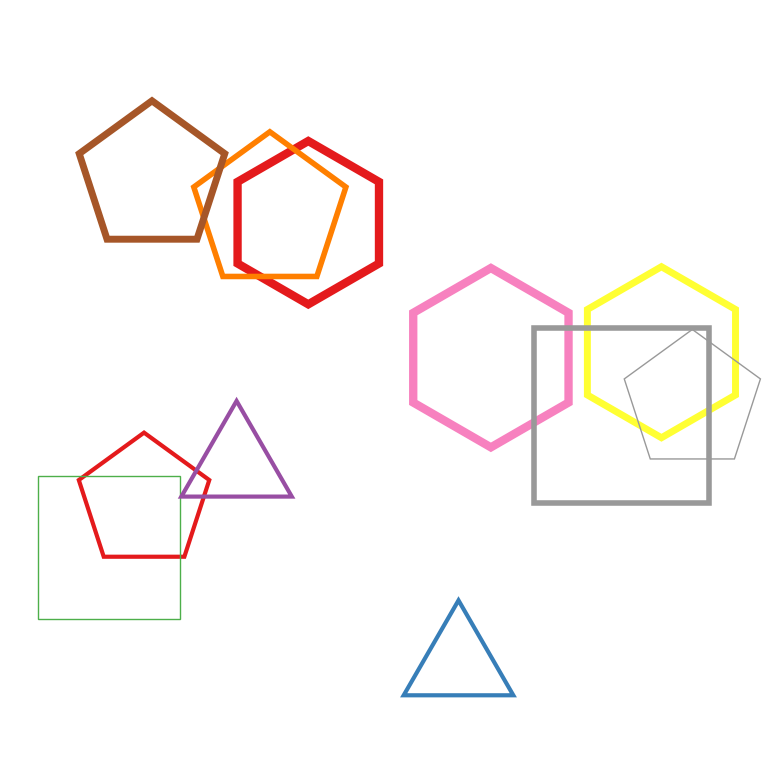[{"shape": "pentagon", "thickness": 1.5, "radius": 0.45, "center": [0.187, 0.349]}, {"shape": "hexagon", "thickness": 3, "radius": 0.53, "center": [0.4, 0.711]}, {"shape": "triangle", "thickness": 1.5, "radius": 0.41, "center": [0.595, 0.138]}, {"shape": "square", "thickness": 0.5, "radius": 0.46, "center": [0.142, 0.289]}, {"shape": "triangle", "thickness": 1.5, "radius": 0.41, "center": [0.307, 0.396]}, {"shape": "pentagon", "thickness": 2, "radius": 0.52, "center": [0.35, 0.725]}, {"shape": "hexagon", "thickness": 2.5, "radius": 0.56, "center": [0.859, 0.543]}, {"shape": "pentagon", "thickness": 2.5, "radius": 0.5, "center": [0.197, 0.77]}, {"shape": "hexagon", "thickness": 3, "radius": 0.58, "center": [0.638, 0.535]}, {"shape": "square", "thickness": 2, "radius": 0.57, "center": [0.807, 0.46]}, {"shape": "pentagon", "thickness": 0.5, "radius": 0.46, "center": [0.899, 0.479]}]